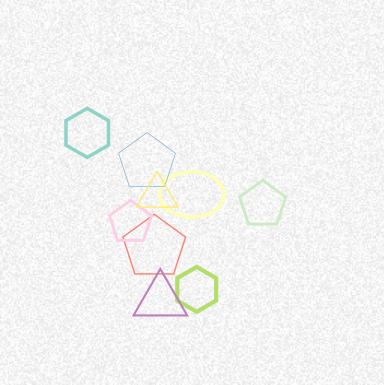[{"shape": "hexagon", "thickness": 2.5, "radius": 0.32, "center": [0.227, 0.655]}, {"shape": "oval", "thickness": 2.5, "radius": 0.42, "center": [0.498, 0.495]}, {"shape": "pentagon", "thickness": 1, "radius": 0.43, "center": [0.401, 0.358]}, {"shape": "pentagon", "thickness": 0.5, "radius": 0.39, "center": [0.382, 0.578]}, {"shape": "hexagon", "thickness": 3, "radius": 0.29, "center": [0.511, 0.248]}, {"shape": "pentagon", "thickness": 2, "radius": 0.29, "center": [0.339, 0.422]}, {"shape": "triangle", "thickness": 1.5, "radius": 0.4, "center": [0.416, 0.221]}, {"shape": "pentagon", "thickness": 2, "radius": 0.31, "center": [0.682, 0.469]}, {"shape": "triangle", "thickness": 1, "radius": 0.31, "center": [0.408, 0.493]}]